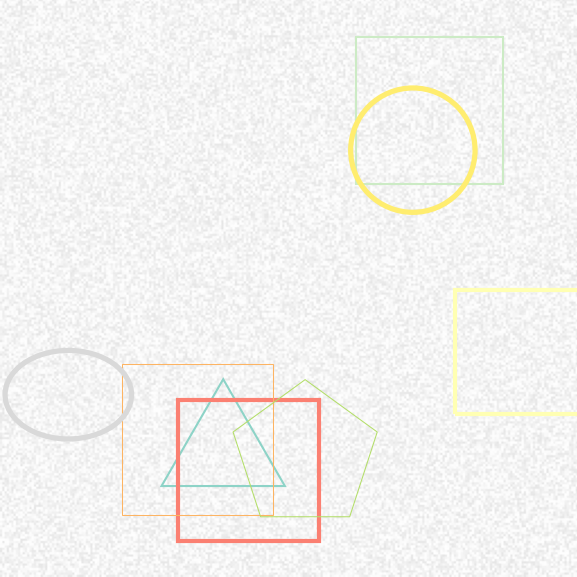[{"shape": "triangle", "thickness": 1, "radius": 0.62, "center": [0.386, 0.219]}, {"shape": "square", "thickness": 2, "radius": 0.54, "center": [0.895, 0.39]}, {"shape": "square", "thickness": 2, "radius": 0.61, "center": [0.43, 0.185]}, {"shape": "square", "thickness": 0.5, "radius": 0.65, "center": [0.343, 0.238]}, {"shape": "pentagon", "thickness": 0.5, "radius": 0.66, "center": [0.528, 0.211]}, {"shape": "oval", "thickness": 2.5, "radius": 0.55, "center": [0.118, 0.316]}, {"shape": "square", "thickness": 1, "radius": 0.64, "center": [0.744, 0.807]}, {"shape": "circle", "thickness": 2.5, "radius": 0.54, "center": [0.715, 0.739]}]